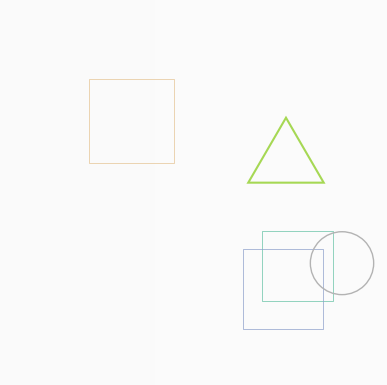[{"shape": "square", "thickness": 0.5, "radius": 0.46, "center": [0.767, 0.309]}, {"shape": "square", "thickness": 0.5, "radius": 0.52, "center": [0.731, 0.249]}, {"shape": "triangle", "thickness": 1.5, "radius": 0.56, "center": [0.738, 0.582]}, {"shape": "square", "thickness": 0.5, "radius": 0.54, "center": [0.339, 0.686]}, {"shape": "circle", "thickness": 1, "radius": 0.41, "center": [0.883, 0.316]}]